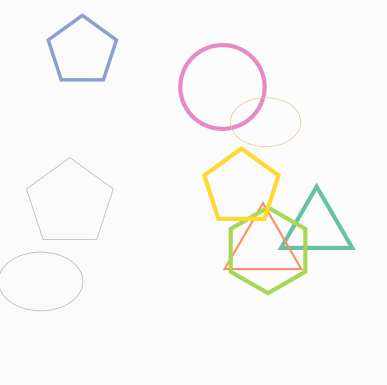[{"shape": "triangle", "thickness": 3, "radius": 0.53, "center": [0.817, 0.409]}, {"shape": "triangle", "thickness": 1.5, "radius": 0.57, "center": [0.679, 0.358]}, {"shape": "pentagon", "thickness": 2.5, "radius": 0.46, "center": [0.212, 0.867]}, {"shape": "circle", "thickness": 3, "radius": 0.54, "center": [0.574, 0.774]}, {"shape": "hexagon", "thickness": 3, "radius": 0.56, "center": [0.692, 0.35]}, {"shape": "pentagon", "thickness": 3, "radius": 0.5, "center": [0.623, 0.513]}, {"shape": "oval", "thickness": 0.5, "radius": 0.45, "center": [0.685, 0.683]}, {"shape": "pentagon", "thickness": 0.5, "radius": 0.59, "center": [0.18, 0.473]}, {"shape": "oval", "thickness": 0.5, "radius": 0.55, "center": [0.105, 0.269]}]